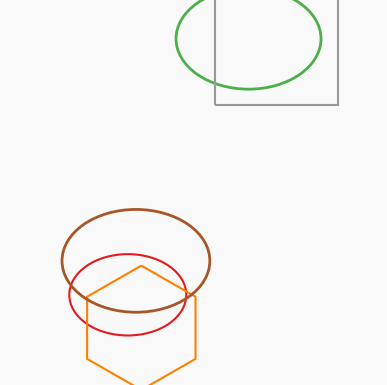[{"shape": "oval", "thickness": 1.5, "radius": 0.75, "center": [0.33, 0.234]}, {"shape": "oval", "thickness": 2, "radius": 0.94, "center": [0.641, 0.899]}, {"shape": "hexagon", "thickness": 1.5, "radius": 0.81, "center": [0.365, 0.149]}, {"shape": "oval", "thickness": 2, "radius": 0.95, "center": [0.351, 0.323]}, {"shape": "square", "thickness": 1.5, "radius": 0.79, "center": [0.712, 0.886]}]